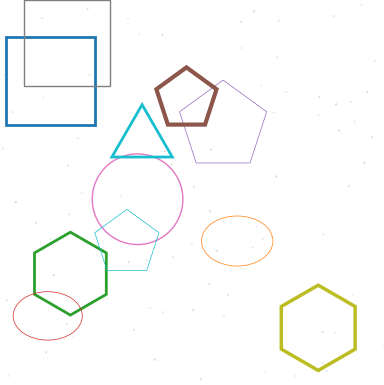[{"shape": "square", "thickness": 2, "radius": 0.57, "center": [0.131, 0.789]}, {"shape": "oval", "thickness": 0.5, "radius": 0.46, "center": [0.616, 0.374]}, {"shape": "hexagon", "thickness": 2, "radius": 0.54, "center": [0.183, 0.289]}, {"shape": "oval", "thickness": 0.5, "radius": 0.45, "center": [0.124, 0.179]}, {"shape": "pentagon", "thickness": 0.5, "radius": 0.59, "center": [0.58, 0.673]}, {"shape": "pentagon", "thickness": 3, "radius": 0.41, "center": [0.484, 0.743]}, {"shape": "circle", "thickness": 1, "radius": 0.59, "center": [0.357, 0.482]}, {"shape": "square", "thickness": 1, "radius": 0.56, "center": [0.175, 0.888]}, {"shape": "hexagon", "thickness": 2.5, "radius": 0.55, "center": [0.827, 0.149]}, {"shape": "triangle", "thickness": 2, "radius": 0.45, "center": [0.369, 0.637]}, {"shape": "pentagon", "thickness": 0.5, "radius": 0.44, "center": [0.33, 0.368]}]